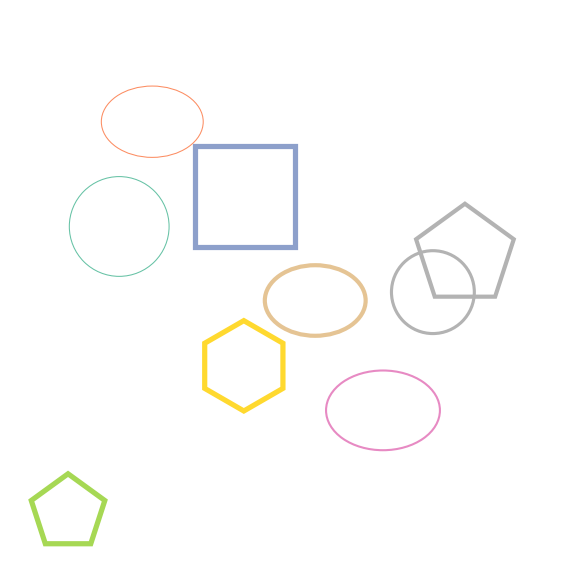[{"shape": "circle", "thickness": 0.5, "radius": 0.43, "center": [0.206, 0.607]}, {"shape": "oval", "thickness": 0.5, "radius": 0.44, "center": [0.264, 0.788]}, {"shape": "square", "thickness": 2.5, "radius": 0.43, "center": [0.425, 0.659]}, {"shape": "oval", "thickness": 1, "radius": 0.49, "center": [0.663, 0.289]}, {"shape": "pentagon", "thickness": 2.5, "radius": 0.33, "center": [0.118, 0.112]}, {"shape": "hexagon", "thickness": 2.5, "radius": 0.39, "center": [0.422, 0.366]}, {"shape": "oval", "thickness": 2, "radius": 0.44, "center": [0.546, 0.479]}, {"shape": "pentagon", "thickness": 2, "radius": 0.44, "center": [0.805, 0.557]}, {"shape": "circle", "thickness": 1.5, "radius": 0.36, "center": [0.75, 0.493]}]